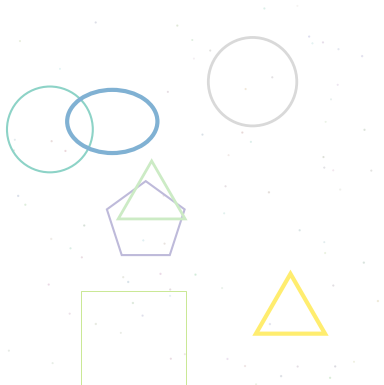[{"shape": "circle", "thickness": 1.5, "radius": 0.56, "center": [0.13, 0.664]}, {"shape": "pentagon", "thickness": 1.5, "radius": 0.53, "center": [0.379, 0.423]}, {"shape": "oval", "thickness": 3, "radius": 0.59, "center": [0.292, 0.685]}, {"shape": "square", "thickness": 0.5, "radius": 0.68, "center": [0.347, 0.109]}, {"shape": "circle", "thickness": 2, "radius": 0.57, "center": [0.656, 0.788]}, {"shape": "triangle", "thickness": 2, "radius": 0.5, "center": [0.394, 0.482]}, {"shape": "triangle", "thickness": 3, "radius": 0.52, "center": [0.754, 0.185]}]